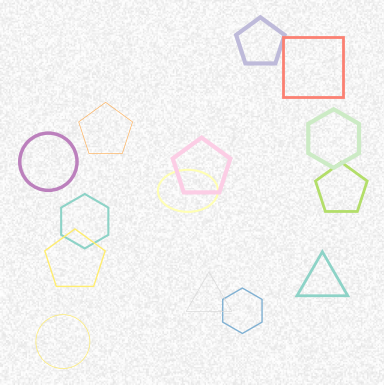[{"shape": "hexagon", "thickness": 1.5, "radius": 0.35, "center": [0.22, 0.425]}, {"shape": "triangle", "thickness": 2, "radius": 0.38, "center": [0.837, 0.27]}, {"shape": "oval", "thickness": 1.5, "radius": 0.39, "center": [0.488, 0.504]}, {"shape": "pentagon", "thickness": 3, "radius": 0.33, "center": [0.676, 0.889]}, {"shape": "square", "thickness": 2, "radius": 0.39, "center": [0.813, 0.826]}, {"shape": "hexagon", "thickness": 1, "radius": 0.29, "center": [0.63, 0.193]}, {"shape": "pentagon", "thickness": 0.5, "radius": 0.37, "center": [0.274, 0.661]}, {"shape": "pentagon", "thickness": 2, "radius": 0.35, "center": [0.887, 0.508]}, {"shape": "pentagon", "thickness": 3, "radius": 0.39, "center": [0.523, 0.564]}, {"shape": "triangle", "thickness": 0.5, "radius": 0.34, "center": [0.543, 0.225]}, {"shape": "circle", "thickness": 2.5, "radius": 0.37, "center": [0.126, 0.58]}, {"shape": "hexagon", "thickness": 3, "radius": 0.38, "center": [0.867, 0.64]}, {"shape": "circle", "thickness": 0.5, "radius": 0.35, "center": [0.163, 0.113]}, {"shape": "pentagon", "thickness": 1, "radius": 0.41, "center": [0.195, 0.323]}]